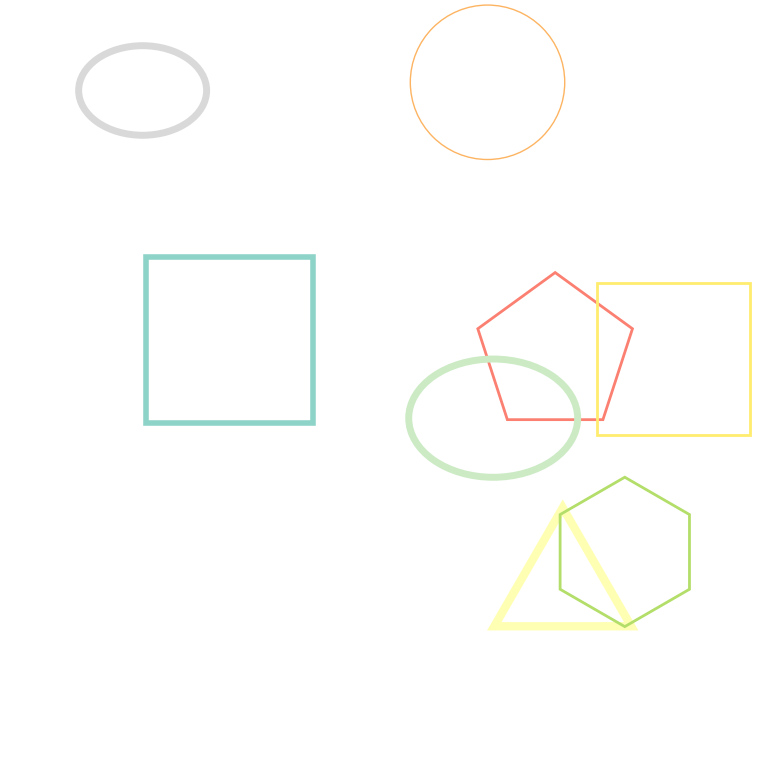[{"shape": "square", "thickness": 2, "radius": 0.54, "center": [0.298, 0.558]}, {"shape": "triangle", "thickness": 3, "radius": 0.51, "center": [0.731, 0.238]}, {"shape": "pentagon", "thickness": 1, "radius": 0.53, "center": [0.721, 0.54]}, {"shape": "circle", "thickness": 0.5, "radius": 0.5, "center": [0.633, 0.893]}, {"shape": "hexagon", "thickness": 1, "radius": 0.48, "center": [0.811, 0.283]}, {"shape": "oval", "thickness": 2.5, "radius": 0.42, "center": [0.185, 0.882]}, {"shape": "oval", "thickness": 2.5, "radius": 0.55, "center": [0.64, 0.457]}, {"shape": "square", "thickness": 1, "radius": 0.49, "center": [0.875, 0.534]}]